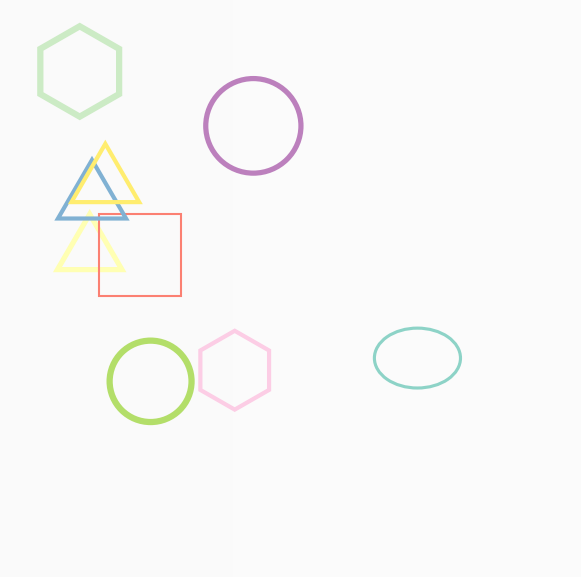[{"shape": "oval", "thickness": 1.5, "radius": 0.37, "center": [0.718, 0.379]}, {"shape": "triangle", "thickness": 2.5, "radius": 0.32, "center": [0.154, 0.564]}, {"shape": "square", "thickness": 1, "radius": 0.35, "center": [0.241, 0.557]}, {"shape": "triangle", "thickness": 2, "radius": 0.34, "center": [0.158, 0.655]}, {"shape": "circle", "thickness": 3, "radius": 0.35, "center": [0.259, 0.339]}, {"shape": "hexagon", "thickness": 2, "radius": 0.34, "center": [0.404, 0.358]}, {"shape": "circle", "thickness": 2.5, "radius": 0.41, "center": [0.436, 0.781]}, {"shape": "hexagon", "thickness": 3, "radius": 0.39, "center": [0.137, 0.875]}, {"shape": "triangle", "thickness": 2, "radius": 0.34, "center": [0.181, 0.683]}]